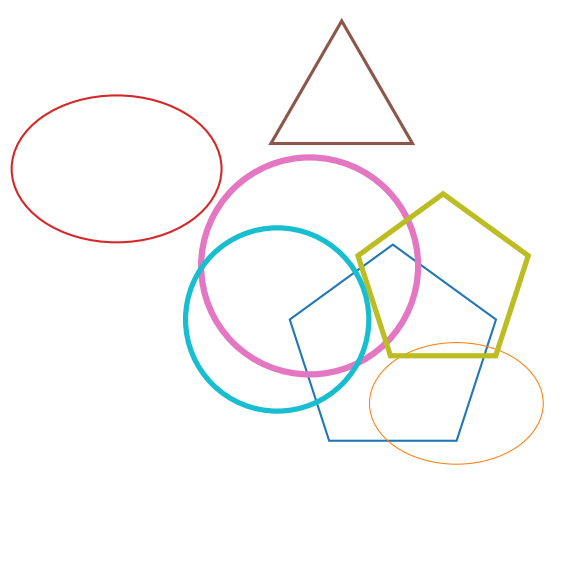[{"shape": "pentagon", "thickness": 1, "radius": 0.94, "center": [0.68, 0.388]}, {"shape": "oval", "thickness": 0.5, "radius": 0.75, "center": [0.79, 0.301]}, {"shape": "oval", "thickness": 1, "radius": 0.91, "center": [0.202, 0.707]}, {"shape": "triangle", "thickness": 1.5, "radius": 0.71, "center": [0.592, 0.821]}, {"shape": "circle", "thickness": 3, "radius": 0.94, "center": [0.536, 0.539]}, {"shape": "pentagon", "thickness": 2.5, "radius": 0.78, "center": [0.767, 0.508]}, {"shape": "circle", "thickness": 2.5, "radius": 0.79, "center": [0.48, 0.446]}]